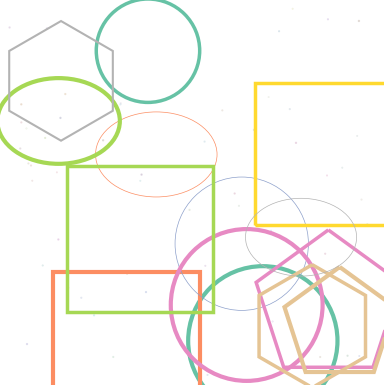[{"shape": "circle", "thickness": 3, "radius": 0.97, "center": [0.683, 0.115]}, {"shape": "circle", "thickness": 2.5, "radius": 0.67, "center": [0.384, 0.868]}, {"shape": "oval", "thickness": 0.5, "radius": 0.79, "center": [0.406, 0.599]}, {"shape": "square", "thickness": 3, "radius": 0.96, "center": [0.328, 0.101]}, {"shape": "circle", "thickness": 0.5, "radius": 0.87, "center": [0.628, 0.367]}, {"shape": "pentagon", "thickness": 2.5, "radius": 0.99, "center": [0.853, 0.206]}, {"shape": "circle", "thickness": 3, "radius": 0.99, "center": [0.641, 0.208]}, {"shape": "oval", "thickness": 3, "radius": 0.8, "center": [0.152, 0.686]}, {"shape": "square", "thickness": 2.5, "radius": 0.95, "center": [0.365, 0.379]}, {"shape": "square", "thickness": 2.5, "radius": 0.93, "center": [0.847, 0.6]}, {"shape": "hexagon", "thickness": 2.5, "radius": 0.8, "center": [0.811, 0.153]}, {"shape": "pentagon", "thickness": 3, "radius": 0.75, "center": [0.882, 0.156]}, {"shape": "oval", "thickness": 0.5, "radius": 0.72, "center": [0.782, 0.384]}, {"shape": "hexagon", "thickness": 1.5, "radius": 0.78, "center": [0.158, 0.79]}]